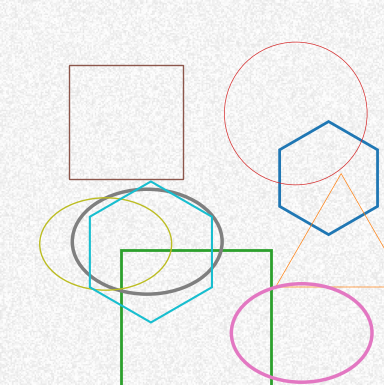[{"shape": "hexagon", "thickness": 2, "radius": 0.73, "center": [0.853, 0.537]}, {"shape": "triangle", "thickness": 0.5, "radius": 0.98, "center": [0.886, 0.353]}, {"shape": "square", "thickness": 2, "radius": 0.98, "center": [0.509, 0.156]}, {"shape": "circle", "thickness": 0.5, "radius": 0.93, "center": [0.768, 0.705]}, {"shape": "square", "thickness": 1, "radius": 0.74, "center": [0.327, 0.682]}, {"shape": "oval", "thickness": 2.5, "radius": 0.91, "center": [0.784, 0.135]}, {"shape": "oval", "thickness": 2.5, "radius": 0.97, "center": [0.382, 0.372]}, {"shape": "oval", "thickness": 1, "radius": 0.86, "center": [0.275, 0.366]}, {"shape": "hexagon", "thickness": 1.5, "radius": 0.92, "center": [0.392, 0.346]}]